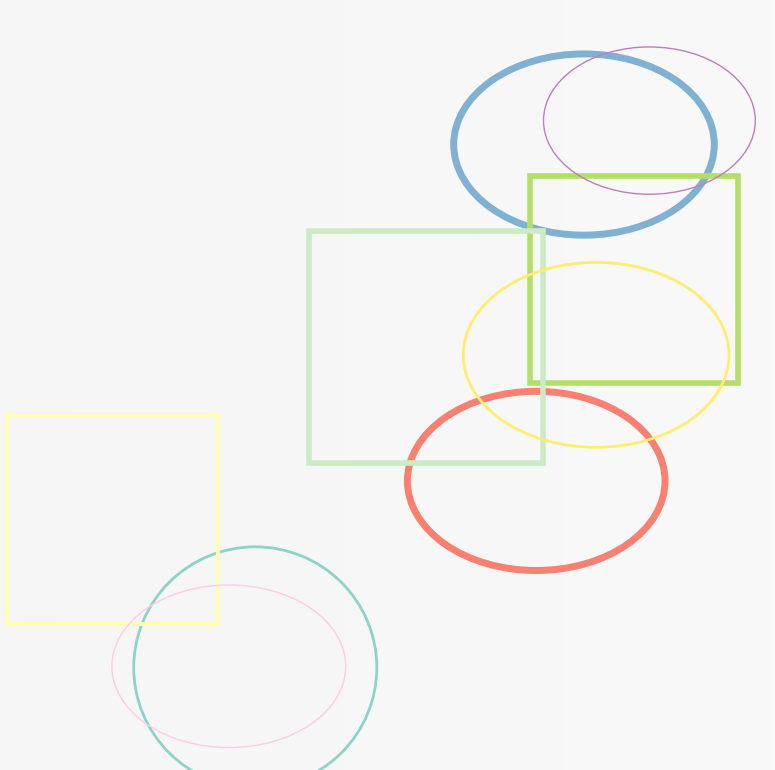[{"shape": "circle", "thickness": 1, "radius": 0.78, "center": [0.329, 0.133]}, {"shape": "square", "thickness": 1.5, "radius": 0.68, "center": [0.145, 0.326]}, {"shape": "oval", "thickness": 2.5, "radius": 0.83, "center": [0.692, 0.375]}, {"shape": "oval", "thickness": 2.5, "radius": 0.84, "center": [0.754, 0.812]}, {"shape": "square", "thickness": 2, "radius": 0.67, "center": [0.818, 0.637]}, {"shape": "oval", "thickness": 0.5, "radius": 0.75, "center": [0.295, 0.135]}, {"shape": "oval", "thickness": 0.5, "radius": 0.68, "center": [0.838, 0.843]}, {"shape": "square", "thickness": 2, "radius": 0.75, "center": [0.55, 0.549]}, {"shape": "oval", "thickness": 1, "radius": 0.86, "center": [0.769, 0.539]}]